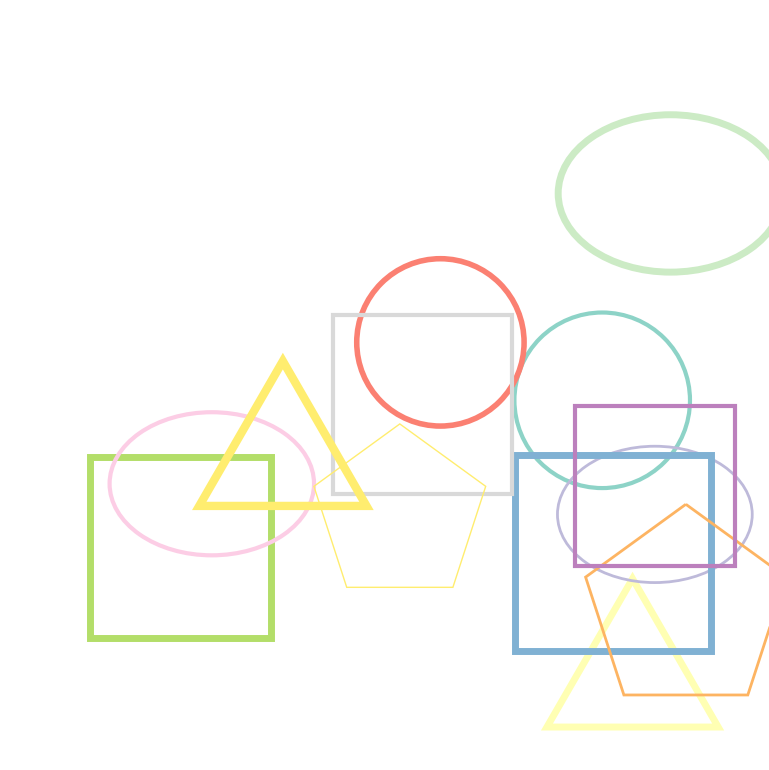[{"shape": "circle", "thickness": 1.5, "radius": 0.57, "center": [0.782, 0.48]}, {"shape": "triangle", "thickness": 2.5, "radius": 0.64, "center": [0.822, 0.12]}, {"shape": "oval", "thickness": 1, "radius": 0.63, "center": [0.85, 0.332]}, {"shape": "circle", "thickness": 2, "radius": 0.54, "center": [0.572, 0.555]}, {"shape": "square", "thickness": 2.5, "radius": 0.64, "center": [0.796, 0.282]}, {"shape": "pentagon", "thickness": 1, "radius": 0.68, "center": [0.891, 0.208]}, {"shape": "square", "thickness": 2.5, "radius": 0.59, "center": [0.234, 0.289]}, {"shape": "oval", "thickness": 1.5, "radius": 0.66, "center": [0.275, 0.372]}, {"shape": "square", "thickness": 1.5, "radius": 0.58, "center": [0.548, 0.475]}, {"shape": "square", "thickness": 1.5, "radius": 0.52, "center": [0.85, 0.369]}, {"shape": "oval", "thickness": 2.5, "radius": 0.73, "center": [0.871, 0.749]}, {"shape": "triangle", "thickness": 3, "radius": 0.63, "center": [0.367, 0.406]}, {"shape": "pentagon", "thickness": 0.5, "radius": 0.59, "center": [0.519, 0.332]}]